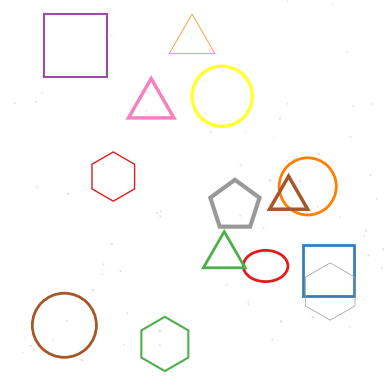[{"shape": "hexagon", "thickness": 1, "radius": 0.32, "center": [0.294, 0.541]}, {"shape": "oval", "thickness": 2, "radius": 0.29, "center": [0.69, 0.309]}, {"shape": "square", "thickness": 2, "radius": 0.33, "center": [0.853, 0.297]}, {"shape": "hexagon", "thickness": 1.5, "radius": 0.35, "center": [0.428, 0.107]}, {"shape": "triangle", "thickness": 2, "radius": 0.31, "center": [0.582, 0.336]}, {"shape": "square", "thickness": 1.5, "radius": 0.41, "center": [0.195, 0.882]}, {"shape": "circle", "thickness": 2, "radius": 0.37, "center": [0.799, 0.516]}, {"shape": "triangle", "thickness": 0.5, "radius": 0.34, "center": [0.499, 0.895]}, {"shape": "circle", "thickness": 2.5, "radius": 0.39, "center": [0.577, 0.75]}, {"shape": "triangle", "thickness": 2.5, "radius": 0.29, "center": [0.75, 0.485]}, {"shape": "circle", "thickness": 2, "radius": 0.42, "center": [0.167, 0.155]}, {"shape": "triangle", "thickness": 2.5, "radius": 0.34, "center": [0.393, 0.728]}, {"shape": "pentagon", "thickness": 3, "radius": 0.34, "center": [0.61, 0.466]}, {"shape": "hexagon", "thickness": 0.5, "radius": 0.37, "center": [0.858, 0.243]}]